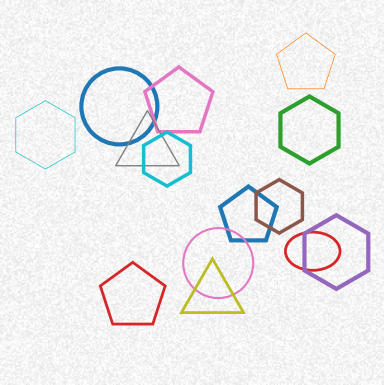[{"shape": "circle", "thickness": 3, "radius": 0.49, "center": [0.31, 0.724]}, {"shape": "pentagon", "thickness": 3, "radius": 0.39, "center": [0.645, 0.438]}, {"shape": "pentagon", "thickness": 0.5, "radius": 0.4, "center": [0.795, 0.834]}, {"shape": "hexagon", "thickness": 3, "radius": 0.44, "center": [0.804, 0.662]}, {"shape": "oval", "thickness": 2, "radius": 0.35, "center": [0.812, 0.348]}, {"shape": "pentagon", "thickness": 2, "radius": 0.44, "center": [0.345, 0.23]}, {"shape": "hexagon", "thickness": 3, "radius": 0.48, "center": [0.874, 0.345]}, {"shape": "hexagon", "thickness": 2.5, "radius": 0.35, "center": [0.725, 0.464]}, {"shape": "pentagon", "thickness": 2.5, "radius": 0.46, "center": [0.465, 0.733]}, {"shape": "circle", "thickness": 1.5, "radius": 0.45, "center": [0.567, 0.317]}, {"shape": "triangle", "thickness": 1, "radius": 0.48, "center": [0.383, 0.617]}, {"shape": "triangle", "thickness": 2, "radius": 0.47, "center": [0.552, 0.235]}, {"shape": "hexagon", "thickness": 0.5, "radius": 0.44, "center": [0.118, 0.65]}, {"shape": "hexagon", "thickness": 2.5, "radius": 0.35, "center": [0.434, 0.587]}]